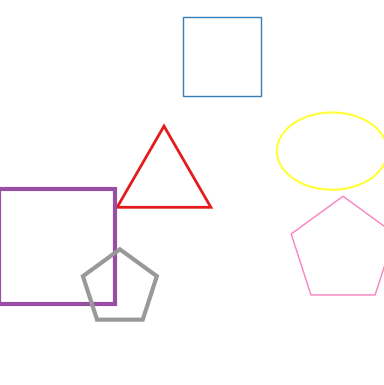[{"shape": "triangle", "thickness": 2, "radius": 0.7, "center": [0.426, 0.532]}, {"shape": "square", "thickness": 1, "radius": 0.51, "center": [0.577, 0.854]}, {"shape": "square", "thickness": 3, "radius": 0.75, "center": [0.148, 0.36]}, {"shape": "oval", "thickness": 1.5, "radius": 0.72, "center": [0.863, 0.608]}, {"shape": "pentagon", "thickness": 1, "radius": 0.71, "center": [0.891, 0.348]}, {"shape": "pentagon", "thickness": 3, "radius": 0.5, "center": [0.311, 0.251]}]